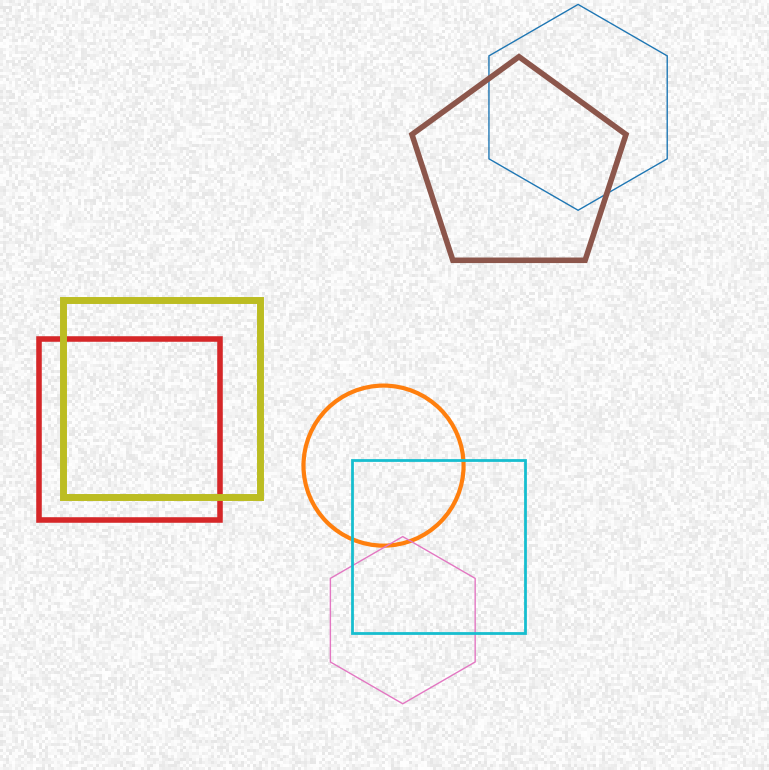[{"shape": "hexagon", "thickness": 0.5, "radius": 0.67, "center": [0.751, 0.861]}, {"shape": "circle", "thickness": 1.5, "radius": 0.52, "center": [0.498, 0.395]}, {"shape": "square", "thickness": 2, "radius": 0.59, "center": [0.168, 0.442]}, {"shape": "pentagon", "thickness": 2, "radius": 0.73, "center": [0.674, 0.78]}, {"shape": "hexagon", "thickness": 0.5, "radius": 0.54, "center": [0.523, 0.195]}, {"shape": "square", "thickness": 2.5, "radius": 0.64, "center": [0.209, 0.482]}, {"shape": "square", "thickness": 1, "radius": 0.56, "center": [0.569, 0.29]}]